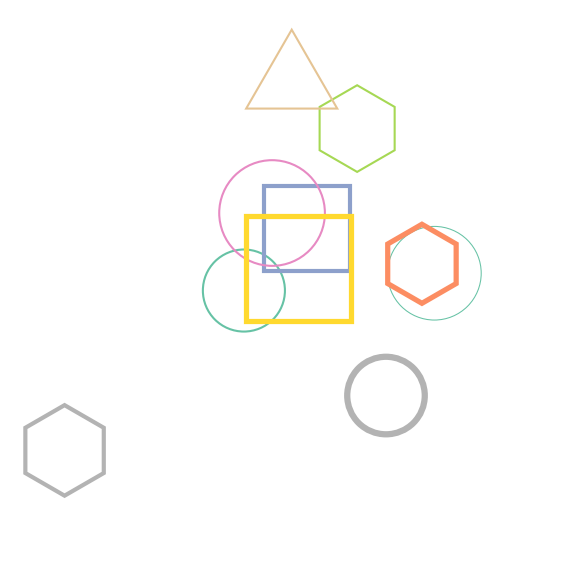[{"shape": "circle", "thickness": 1, "radius": 0.36, "center": [0.422, 0.496]}, {"shape": "circle", "thickness": 0.5, "radius": 0.41, "center": [0.752, 0.526]}, {"shape": "hexagon", "thickness": 2.5, "radius": 0.34, "center": [0.731, 0.542]}, {"shape": "square", "thickness": 2, "radius": 0.37, "center": [0.531, 0.603]}, {"shape": "circle", "thickness": 1, "radius": 0.46, "center": [0.471, 0.63]}, {"shape": "hexagon", "thickness": 1, "radius": 0.38, "center": [0.618, 0.776]}, {"shape": "square", "thickness": 2.5, "radius": 0.46, "center": [0.517, 0.534]}, {"shape": "triangle", "thickness": 1, "radius": 0.46, "center": [0.505, 0.857]}, {"shape": "hexagon", "thickness": 2, "radius": 0.39, "center": [0.112, 0.219]}, {"shape": "circle", "thickness": 3, "radius": 0.34, "center": [0.668, 0.314]}]